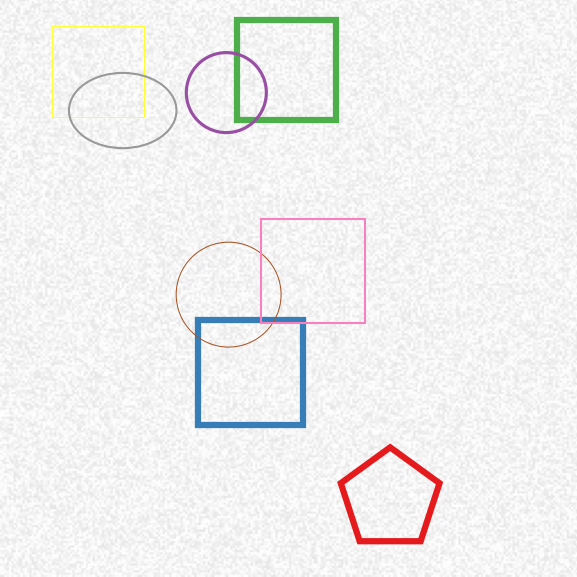[{"shape": "pentagon", "thickness": 3, "radius": 0.45, "center": [0.676, 0.135]}, {"shape": "square", "thickness": 3, "radius": 0.45, "center": [0.433, 0.354]}, {"shape": "square", "thickness": 3, "radius": 0.43, "center": [0.496, 0.878]}, {"shape": "circle", "thickness": 1.5, "radius": 0.35, "center": [0.392, 0.839]}, {"shape": "square", "thickness": 0.5, "radius": 0.4, "center": [0.17, 0.875]}, {"shape": "circle", "thickness": 0.5, "radius": 0.45, "center": [0.396, 0.489]}, {"shape": "square", "thickness": 1, "radius": 0.45, "center": [0.543, 0.53]}, {"shape": "oval", "thickness": 1, "radius": 0.47, "center": [0.213, 0.808]}]